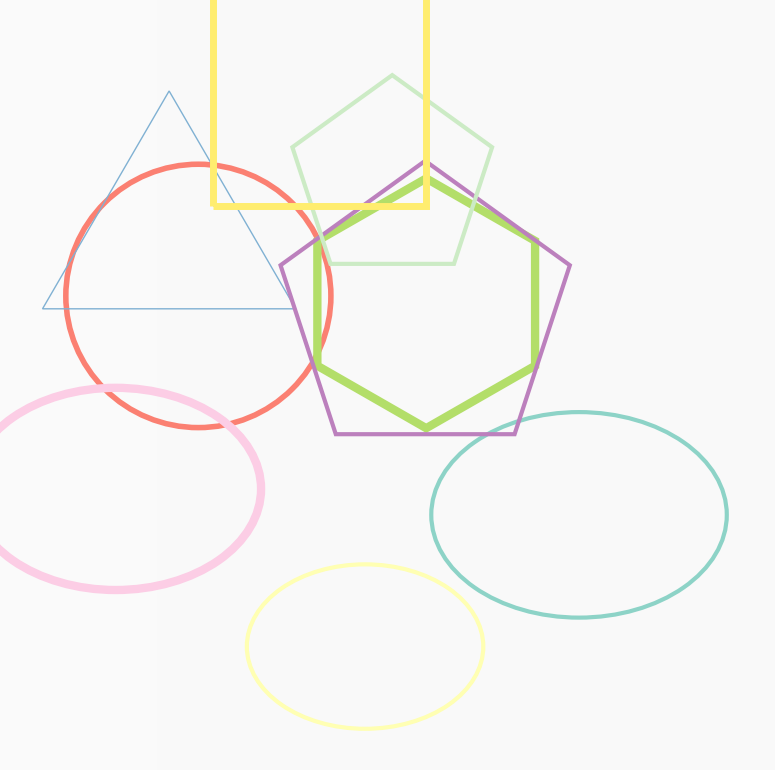[{"shape": "oval", "thickness": 1.5, "radius": 0.95, "center": [0.747, 0.331]}, {"shape": "oval", "thickness": 1.5, "radius": 0.76, "center": [0.471, 0.16]}, {"shape": "circle", "thickness": 2, "radius": 0.86, "center": [0.256, 0.616]}, {"shape": "triangle", "thickness": 0.5, "radius": 0.94, "center": [0.218, 0.693]}, {"shape": "hexagon", "thickness": 3, "radius": 0.81, "center": [0.55, 0.606]}, {"shape": "oval", "thickness": 3, "radius": 0.94, "center": [0.149, 0.365]}, {"shape": "pentagon", "thickness": 1.5, "radius": 0.98, "center": [0.549, 0.595]}, {"shape": "pentagon", "thickness": 1.5, "radius": 0.68, "center": [0.506, 0.767]}, {"shape": "square", "thickness": 2.5, "radius": 0.69, "center": [0.413, 0.87]}]